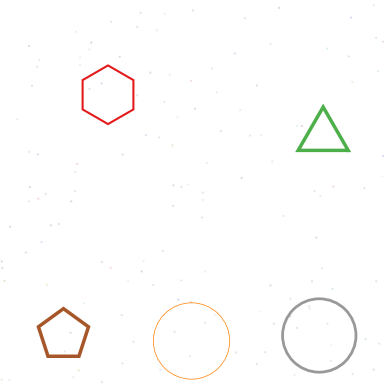[{"shape": "hexagon", "thickness": 1.5, "radius": 0.38, "center": [0.281, 0.754]}, {"shape": "triangle", "thickness": 2.5, "radius": 0.38, "center": [0.839, 0.647]}, {"shape": "circle", "thickness": 0.5, "radius": 0.5, "center": [0.497, 0.114]}, {"shape": "pentagon", "thickness": 2.5, "radius": 0.34, "center": [0.165, 0.13]}, {"shape": "circle", "thickness": 2, "radius": 0.48, "center": [0.829, 0.129]}]